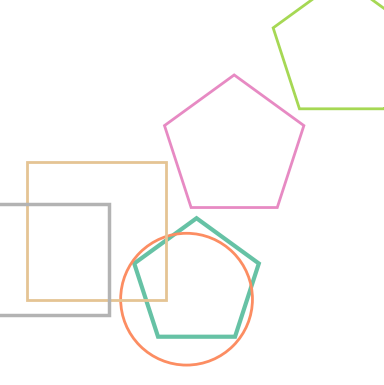[{"shape": "pentagon", "thickness": 3, "radius": 0.85, "center": [0.51, 0.263]}, {"shape": "circle", "thickness": 2, "radius": 0.86, "center": [0.485, 0.223]}, {"shape": "pentagon", "thickness": 2, "radius": 0.95, "center": [0.608, 0.615]}, {"shape": "pentagon", "thickness": 2, "radius": 0.94, "center": [0.888, 0.869]}, {"shape": "square", "thickness": 2, "radius": 0.9, "center": [0.25, 0.4]}, {"shape": "square", "thickness": 2.5, "radius": 0.72, "center": [0.14, 0.326]}]